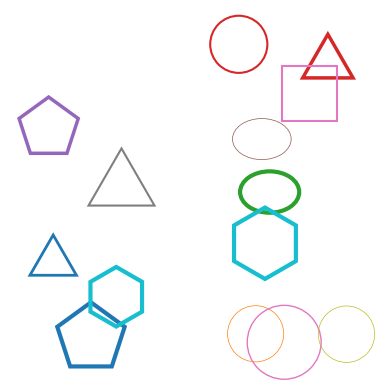[{"shape": "pentagon", "thickness": 3, "radius": 0.46, "center": [0.236, 0.123]}, {"shape": "triangle", "thickness": 2, "radius": 0.35, "center": [0.138, 0.32]}, {"shape": "circle", "thickness": 0.5, "radius": 0.36, "center": [0.664, 0.133]}, {"shape": "oval", "thickness": 3, "radius": 0.38, "center": [0.7, 0.501]}, {"shape": "circle", "thickness": 1.5, "radius": 0.37, "center": [0.62, 0.885]}, {"shape": "triangle", "thickness": 2.5, "radius": 0.38, "center": [0.852, 0.835]}, {"shape": "pentagon", "thickness": 2.5, "radius": 0.4, "center": [0.126, 0.667]}, {"shape": "oval", "thickness": 0.5, "radius": 0.38, "center": [0.68, 0.639]}, {"shape": "circle", "thickness": 1, "radius": 0.48, "center": [0.738, 0.111]}, {"shape": "square", "thickness": 1.5, "radius": 0.36, "center": [0.803, 0.757]}, {"shape": "triangle", "thickness": 1.5, "radius": 0.49, "center": [0.316, 0.516]}, {"shape": "circle", "thickness": 0.5, "radius": 0.37, "center": [0.9, 0.132]}, {"shape": "hexagon", "thickness": 3, "radius": 0.39, "center": [0.302, 0.229]}, {"shape": "hexagon", "thickness": 3, "radius": 0.46, "center": [0.688, 0.368]}]